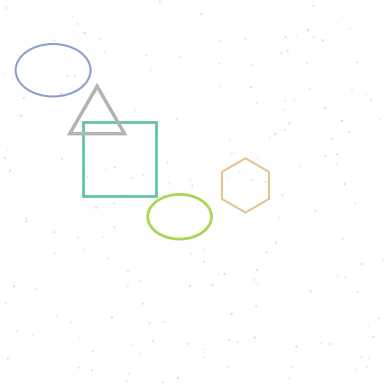[{"shape": "square", "thickness": 2, "radius": 0.48, "center": [0.31, 0.587]}, {"shape": "oval", "thickness": 1.5, "radius": 0.49, "center": [0.138, 0.818]}, {"shape": "oval", "thickness": 2, "radius": 0.41, "center": [0.467, 0.437]}, {"shape": "hexagon", "thickness": 1.5, "radius": 0.35, "center": [0.638, 0.518]}, {"shape": "triangle", "thickness": 2.5, "radius": 0.41, "center": [0.252, 0.694]}]